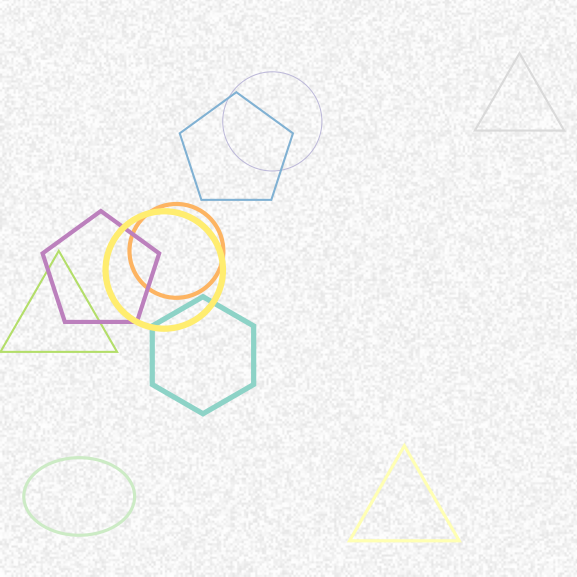[{"shape": "hexagon", "thickness": 2.5, "radius": 0.51, "center": [0.351, 0.384]}, {"shape": "triangle", "thickness": 1.5, "radius": 0.55, "center": [0.7, 0.118]}, {"shape": "circle", "thickness": 0.5, "radius": 0.43, "center": [0.472, 0.789]}, {"shape": "pentagon", "thickness": 1, "radius": 0.52, "center": [0.409, 0.736]}, {"shape": "circle", "thickness": 2, "radius": 0.41, "center": [0.305, 0.565]}, {"shape": "triangle", "thickness": 1, "radius": 0.58, "center": [0.102, 0.448]}, {"shape": "triangle", "thickness": 1, "radius": 0.45, "center": [0.9, 0.818]}, {"shape": "pentagon", "thickness": 2, "radius": 0.53, "center": [0.175, 0.528]}, {"shape": "oval", "thickness": 1.5, "radius": 0.48, "center": [0.137, 0.139]}, {"shape": "circle", "thickness": 3, "radius": 0.51, "center": [0.284, 0.532]}]